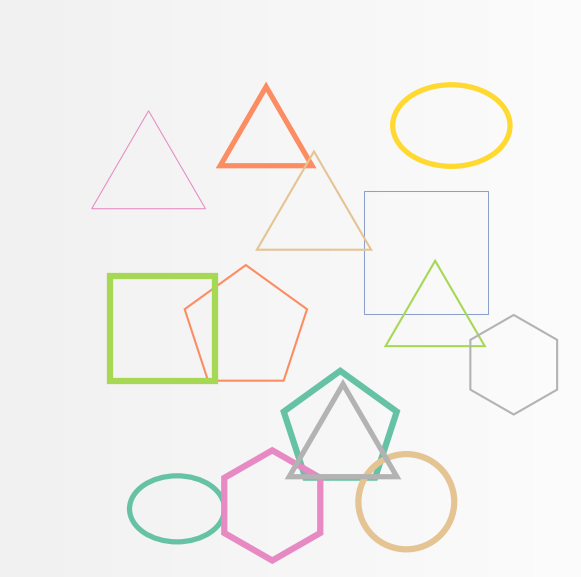[{"shape": "oval", "thickness": 2.5, "radius": 0.41, "center": [0.305, 0.118]}, {"shape": "pentagon", "thickness": 3, "radius": 0.51, "center": [0.585, 0.255]}, {"shape": "triangle", "thickness": 2.5, "radius": 0.46, "center": [0.458, 0.758]}, {"shape": "pentagon", "thickness": 1, "radius": 0.55, "center": [0.423, 0.429]}, {"shape": "square", "thickness": 0.5, "radius": 0.53, "center": [0.733, 0.562]}, {"shape": "triangle", "thickness": 0.5, "radius": 0.57, "center": [0.256, 0.694]}, {"shape": "hexagon", "thickness": 3, "radius": 0.48, "center": [0.468, 0.124]}, {"shape": "triangle", "thickness": 1, "radius": 0.49, "center": [0.749, 0.449]}, {"shape": "square", "thickness": 3, "radius": 0.45, "center": [0.279, 0.431]}, {"shape": "oval", "thickness": 2.5, "radius": 0.5, "center": [0.777, 0.782]}, {"shape": "circle", "thickness": 3, "radius": 0.41, "center": [0.699, 0.13]}, {"shape": "triangle", "thickness": 1, "radius": 0.57, "center": [0.54, 0.623]}, {"shape": "hexagon", "thickness": 1, "radius": 0.43, "center": [0.884, 0.368]}, {"shape": "triangle", "thickness": 2.5, "radius": 0.53, "center": [0.59, 0.227]}]